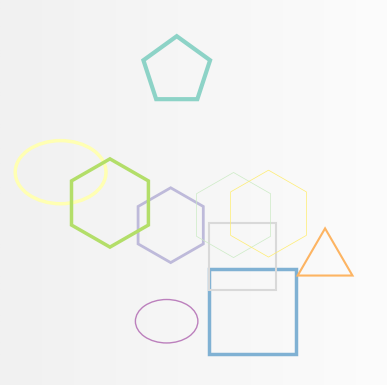[{"shape": "pentagon", "thickness": 3, "radius": 0.45, "center": [0.456, 0.816]}, {"shape": "oval", "thickness": 2.5, "radius": 0.59, "center": [0.156, 0.553]}, {"shape": "hexagon", "thickness": 2, "radius": 0.49, "center": [0.44, 0.415]}, {"shape": "square", "thickness": 2.5, "radius": 0.56, "center": [0.652, 0.191]}, {"shape": "triangle", "thickness": 1.5, "radius": 0.41, "center": [0.839, 0.325]}, {"shape": "hexagon", "thickness": 2.5, "radius": 0.57, "center": [0.284, 0.473]}, {"shape": "square", "thickness": 1.5, "radius": 0.43, "center": [0.625, 0.334]}, {"shape": "oval", "thickness": 1, "radius": 0.4, "center": [0.43, 0.166]}, {"shape": "hexagon", "thickness": 0.5, "radius": 0.55, "center": [0.603, 0.442]}, {"shape": "hexagon", "thickness": 0.5, "radius": 0.56, "center": [0.693, 0.445]}]